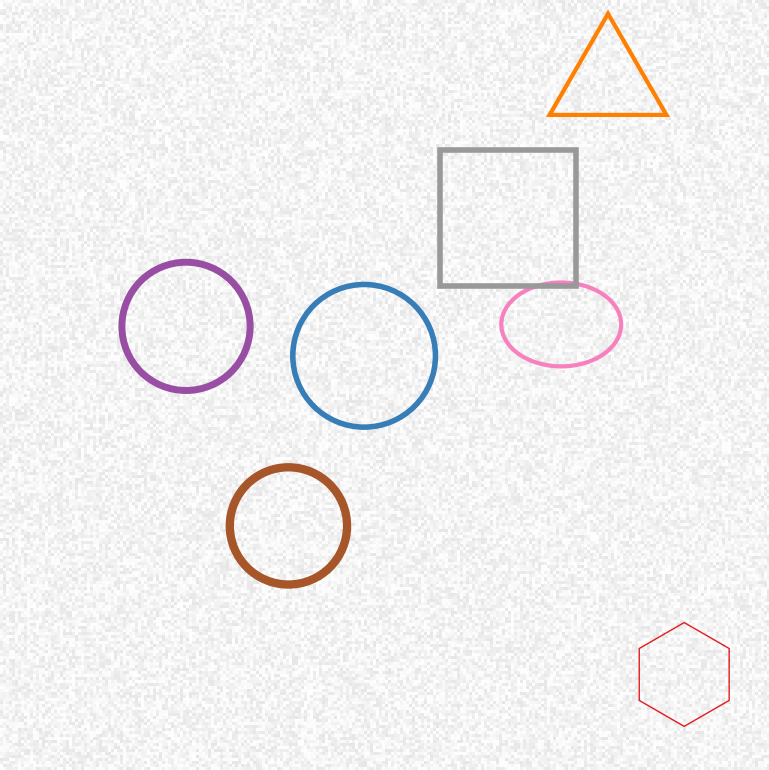[{"shape": "hexagon", "thickness": 0.5, "radius": 0.34, "center": [0.889, 0.124]}, {"shape": "circle", "thickness": 2, "radius": 0.46, "center": [0.473, 0.538]}, {"shape": "circle", "thickness": 2.5, "radius": 0.42, "center": [0.242, 0.576]}, {"shape": "triangle", "thickness": 1.5, "radius": 0.44, "center": [0.79, 0.895]}, {"shape": "circle", "thickness": 3, "radius": 0.38, "center": [0.375, 0.317]}, {"shape": "oval", "thickness": 1.5, "radius": 0.39, "center": [0.729, 0.579]}, {"shape": "square", "thickness": 2, "radius": 0.44, "center": [0.66, 0.716]}]